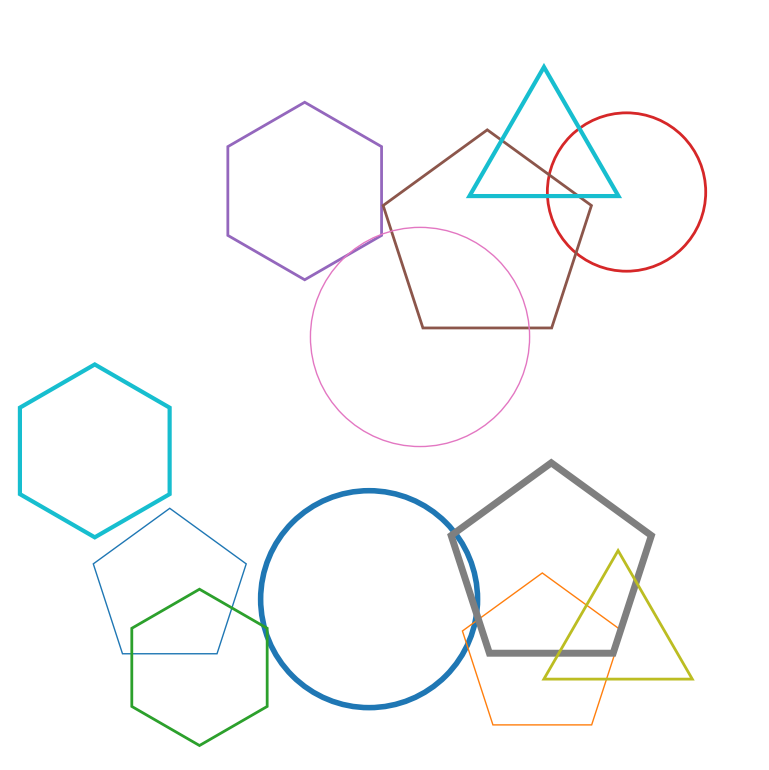[{"shape": "circle", "thickness": 2, "radius": 0.7, "center": [0.479, 0.222]}, {"shape": "pentagon", "thickness": 0.5, "radius": 0.52, "center": [0.22, 0.235]}, {"shape": "pentagon", "thickness": 0.5, "radius": 0.55, "center": [0.704, 0.147]}, {"shape": "hexagon", "thickness": 1, "radius": 0.51, "center": [0.259, 0.133]}, {"shape": "circle", "thickness": 1, "radius": 0.51, "center": [0.814, 0.751]}, {"shape": "hexagon", "thickness": 1, "radius": 0.58, "center": [0.396, 0.752]}, {"shape": "pentagon", "thickness": 1, "radius": 0.71, "center": [0.633, 0.689]}, {"shape": "circle", "thickness": 0.5, "radius": 0.71, "center": [0.545, 0.562]}, {"shape": "pentagon", "thickness": 2.5, "radius": 0.68, "center": [0.716, 0.262]}, {"shape": "triangle", "thickness": 1, "radius": 0.56, "center": [0.803, 0.174]}, {"shape": "triangle", "thickness": 1.5, "radius": 0.56, "center": [0.706, 0.801]}, {"shape": "hexagon", "thickness": 1.5, "radius": 0.56, "center": [0.123, 0.414]}]